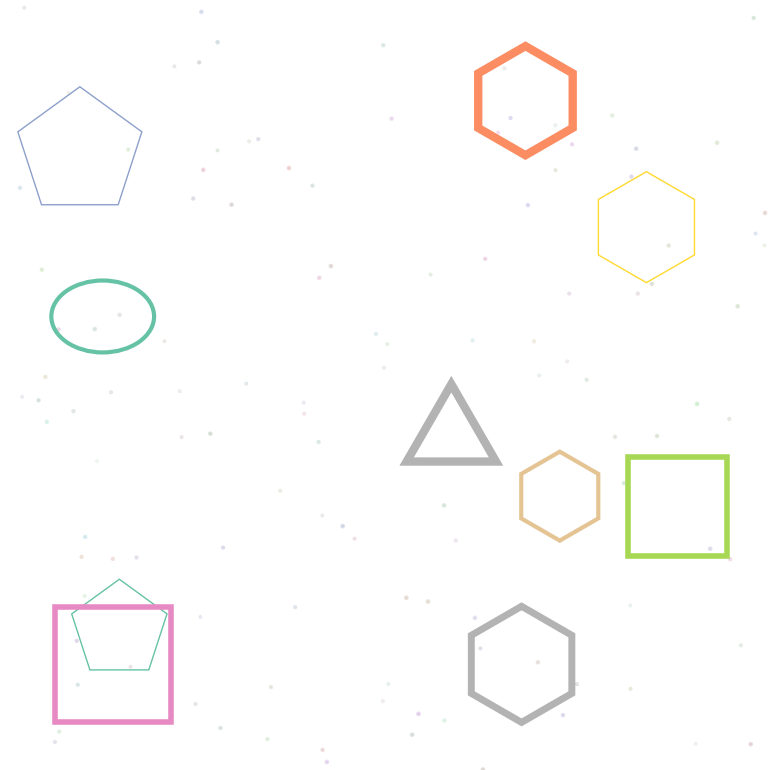[{"shape": "pentagon", "thickness": 0.5, "radius": 0.33, "center": [0.155, 0.183]}, {"shape": "oval", "thickness": 1.5, "radius": 0.33, "center": [0.133, 0.589]}, {"shape": "hexagon", "thickness": 3, "radius": 0.35, "center": [0.682, 0.869]}, {"shape": "pentagon", "thickness": 0.5, "radius": 0.42, "center": [0.104, 0.803]}, {"shape": "square", "thickness": 2, "radius": 0.37, "center": [0.147, 0.137]}, {"shape": "square", "thickness": 2, "radius": 0.32, "center": [0.88, 0.343]}, {"shape": "hexagon", "thickness": 0.5, "radius": 0.36, "center": [0.84, 0.705]}, {"shape": "hexagon", "thickness": 1.5, "radius": 0.29, "center": [0.727, 0.356]}, {"shape": "triangle", "thickness": 3, "radius": 0.34, "center": [0.586, 0.434]}, {"shape": "hexagon", "thickness": 2.5, "radius": 0.38, "center": [0.677, 0.137]}]